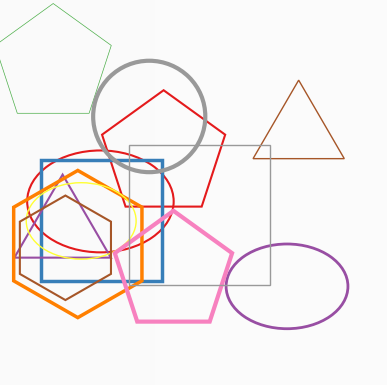[{"shape": "pentagon", "thickness": 1.5, "radius": 0.84, "center": [0.422, 0.599]}, {"shape": "oval", "thickness": 1.5, "radius": 0.95, "center": [0.259, 0.477]}, {"shape": "square", "thickness": 2.5, "radius": 0.78, "center": [0.262, 0.428]}, {"shape": "pentagon", "thickness": 0.5, "radius": 0.79, "center": [0.137, 0.833]}, {"shape": "triangle", "thickness": 1.5, "radius": 0.72, "center": [0.162, 0.403]}, {"shape": "oval", "thickness": 2, "radius": 0.79, "center": [0.741, 0.256]}, {"shape": "hexagon", "thickness": 2.5, "radius": 0.96, "center": [0.201, 0.366]}, {"shape": "oval", "thickness": 1, "radius": 0.71, "center": [0.21, 0.426]}, {"shape": "hexagon", "thickness": 1.5, "radius": 0.68, "center": [0.169, 0.356]}, {"shape": "triangle", "thickness": 1, "radius": 0.68, "center": [0.771, 0.656]}, {"shape": "pentagon", "thickness": 3, "radius": 0.8, "center": [0.448, 0.293]}, {"shape": "square", "thickness": 1, "radius": 0.91, "center": [0.515, 0.441]}, {"shape": "circle", "thickness": 3, "radius": 0.72, "center": [0.385, 0.698]}]